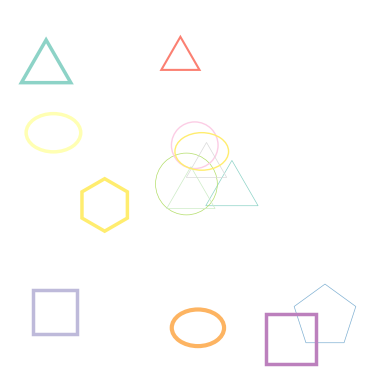[{"shape": "triangle", "thickness": 0.5, "radius": 0.39, "center": [0.602, 0.505]}, {"shape": "triangle", "thickness": 2.5, "radius": 0.37, "center": [0.12, 0.822]}, {"shape": "oval", "thickness": 2.5, "radius": 0.35, "center": [0.139, 0.655]}, {"shape": "square", "thickness": 2.5, "radius": 0.29, "center": [0.143, 0.19]}, {"shape": "triangle", "thickness": 1.5, "radius": 0.29, "center": [0.469, 0.847]}, {"shape": "pentagon", "thickness": 0.5, "radius": 0.42, "center": [0.844, 0.178]}, {"shape": "oval", "thickness": 3, "radius": 0.34, "center": [0.514, 0.149]}, {"shape": "circle", "thickness": 0.5, "radius": 0.4, "center": [0.484, 0.522]}, {"shape": "circle", "thickness": 1, "radius": 0.3, "center": [0.506, 0.623]}, {"shape": "triangle", "thickness": 0.5, "radius": 0.3, "center": [0.536, 0.569]}, {"shape": "square", "thickness": 2.5, "radius": 0.32, "center": [0.756, 0.12]}, {"shape": "triangle", "thickness": 0.5, "radius": 0.36, "center": [0.496, 0.495]}, {"shape": "oval", "thickness": 1, "radius": 0.35, "center": [0.524, 0.607]}, {"shape": "hexagon", "thickness": 2.5, "radius": 0.34, "center": [0.272, 0.468]}]